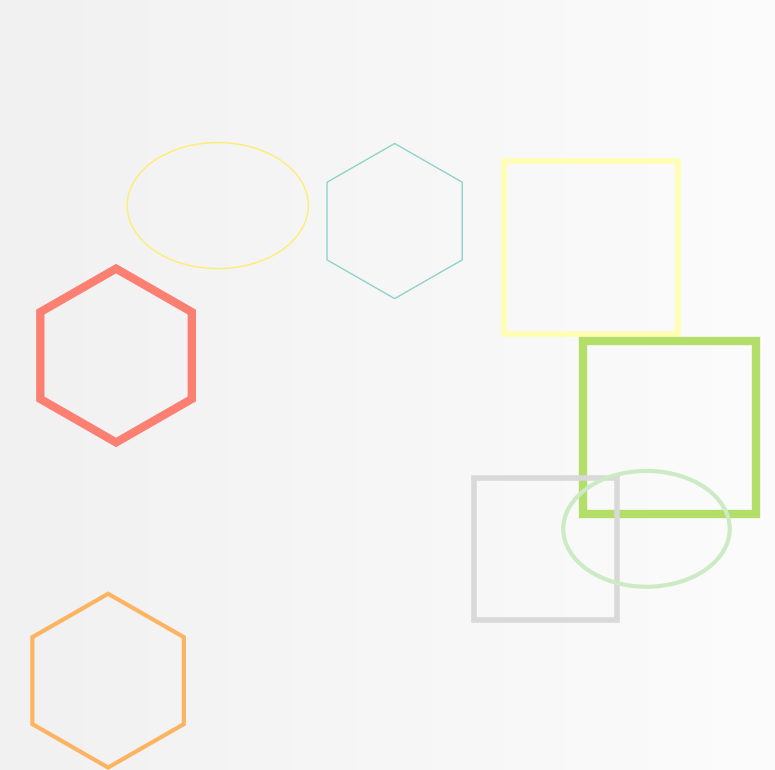[{"shape": "hexagon", "thickness": 0.5, "radius": 0.5, "center": [0.509, 0.713]}, {"shape": "square", "thickness": 2, "radius": 0.56, "center": [0.762, 0.678]}, {"shape": "hexagon", "thickness": 3, "radius": 0.56, "center": [0.15, 0.538]}, {"shape": "hexagon", "thickness": 1.5, "radius": 0.56, "center": [0.139, 0.116]}, {"shape": "square", "thickness": 3, "radius": 0.56, "center": [0.864, 0.445]}, {"shape": "square", "thickness": 2, "radius": 0.46, "center": [0.704, 0.287]}, {"shape": "oval", "thickness": 1.5, "radius": 0.54, "center": [0.834, 0.313]}, {"shape": "oval", "thickness": 0.5, "radius": 0.58, "center": [0.281, 0.733]}]